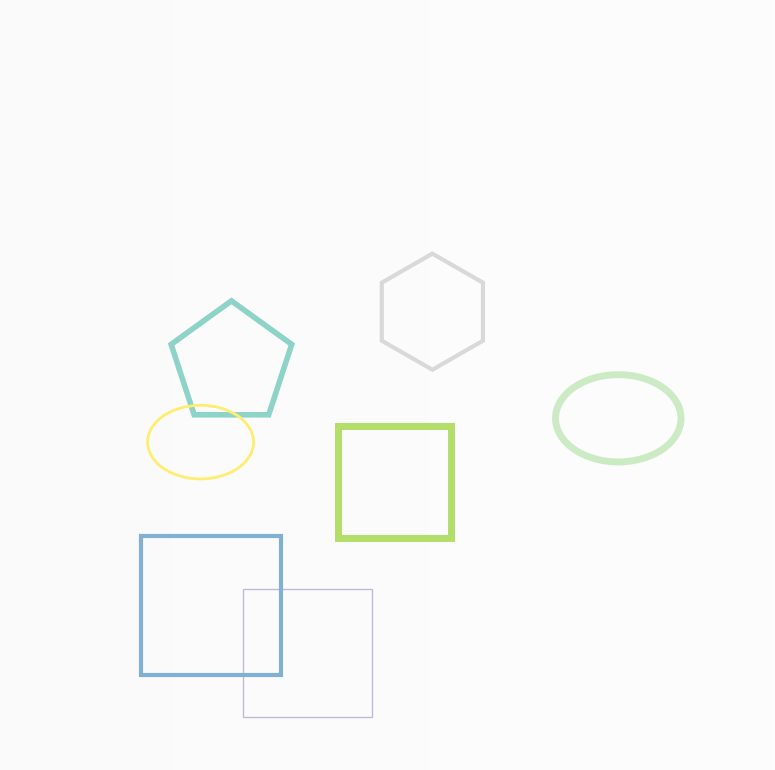[{"shape": "pentagon", "thickness": 2, "radius": 0.41, "center": [0.299, 0.527]}, {"shape": "square", "thickness": 0.5, "radius": 0.41, "center": [0.397, 0.152]}, {"shape": "square", "thickness": 1.5, "radius": 0.45, "center": [0.272, 0.214]}, {"shape": "square", "thickness": 2.5, "radius": 0.36, "center": [0.509, 0.374]}, {"shape": "hexagon", "thickness": 1.5, "radius": 0.38, "center": [0.558, 0.595]}, {"shape": "oval", "thickness": 2.5, "radius": 0.4, "center": [0.798, 0.457]}, {"shape": "oval", "thickness": 1, "radius": 0.34, "center": [0.259, 0.426]}]